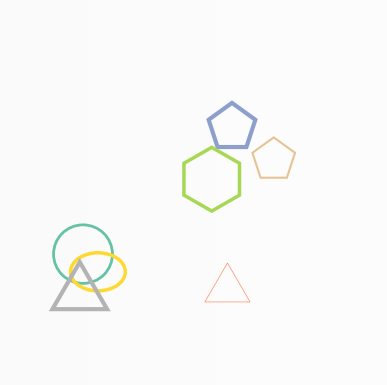[{"shape": "circle", "thickness": 2, "radius": 0.38, "center": [0.214, 0.34]}, {"shape": "triangle", "thickness": 0.5, "radius": 0.34, "center": [0.587, 0.249]}, {"shape": "pentagon", "thickness": 3, "radius": 0.32, "center": [0.599, 0.669]}, {"shape": "hexagon", "thickness": 2.5, "radius": 0.41, "center": [0.546, 0.534]}, {"shape": "oval", "thickness": 2.5, "radius": 0.35, "center": [0.253, 0.294]}, {"shape": "pentagon", "thickness": 1.5, "radius": 0.29, "center": [0.706, 0.585]}, {"shape": "triangle", "thickness": 3, "radius": 0.41, "center": [0.206, 0.238]}]